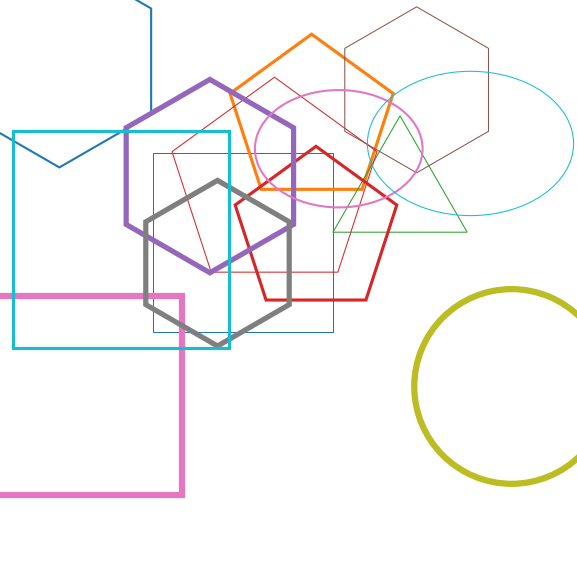[{"shape": "square", "thickness": 0.5, "radius": 0.78, "center": [0.421, 0.579]}, {"shape": "hexagon", "thickness": 1, "radius": 0.92, "center": [0.103, 0.893]}, {"shape": "pentagon", "thickness": 1.5, "radius": 0.74, "center": [0.54, 0.791]}, {"shape": "triangle", "thickness": 0.5, "radius": 0.67, "center": [0.693, 0.664]}, {"shape": "pentagon", "thickness": 1.5, "radius": 0.74, "center": [0.547, 0.599]}, {"shape": "pentagon", "thickness": 0.5, "radius": 0.93, "center": [0.475, 0.679]}, {"shape": "hexagon", "thickness": 2.5, "radius": 0.84, "center": [0.363, 0.694]}, {"shape": "hexagon", "thickness": 0.5, "radius": 0.72, "center": [0.721, 0.844]}, {"shape": "square", "thickness": 3, "radius": 0.86, "center": [0.143, 0.314]}, {"shape": "oval", "thickness": 1, "radius": 0.73, "center": [0.587, 0.742]}, {"shape": "hexagon", "thickness": 2.5, "radius": 0.72, "center": [0.377, 0.543]}, {"shape": "circle", "thickness": 3, "radius": 0.84, "center": [0.886, 0.33]}, {"shape": "oval", "thickness": 0.5, "radius": 0.89, "center": [0.815, 0.751]}, {"shape": "square", "thickness": 1.5, "radius": 0.94, "center": [0.21, 0.585]}]